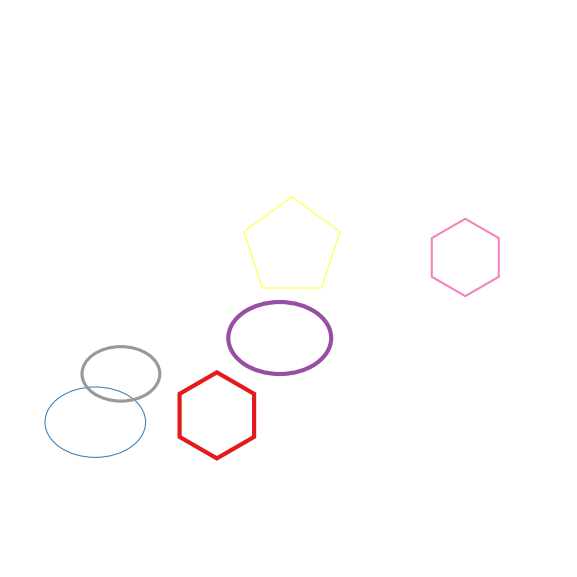[{"shape": "hexagon", "thickness": 2, "radius": 0.37, "center": [0.376, 0.28]}, {"shape": "oval", "thickness": 0.5, "radius": 0.44, "center": [0.165, 0.268]}, {"shape": "oval", "thickness": 2, "radius": 0.45, "center": [0.484, 0.414]}, {"shape": "pentagon", "thickness": 0.5, "radius": 0.44, "center": [0.505, 0.571]}, {"shape": "hexagon", "thickness": 1, "radius": 0.33, "center": [0.806, 0.553]}, {"shape": "oval", "thickness": 1.5, "radius": 0.34, "center": [0.209, 0.352]}]